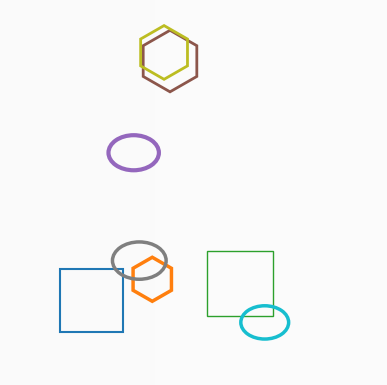[{"shape": "square", "thickness": 1.5, "radius": 0.41, "center": [0.237, 0.219]}, {"shape": "hexagon", "thickness": 2.5, "radius": 0.29, "center": [0.393, 0.275]}, {"shape": "square", "thickness": 1, "radius": 0.42, "center": [0.619, 0.264]}, {"shape": "oval", "thickness": 3, "radius": 0.33, "center": [0.345, 0.603]}, {"shape": "hexagon", "thickness": 2, "radius": 0.4, "center": [0.439, 0.841]}, {"shape": "oval", "thickness": 2.5, "radius": 0.35, "center": [0.359, 0.323]}, {"shape": "hexagon", "thickness": 2, "radius": 0.35, "center": [0.423, 0.864]}, {"shape": "oval", "thickness": 2.5, "radius": 0.31, "center": [0.683, 0.163]}]